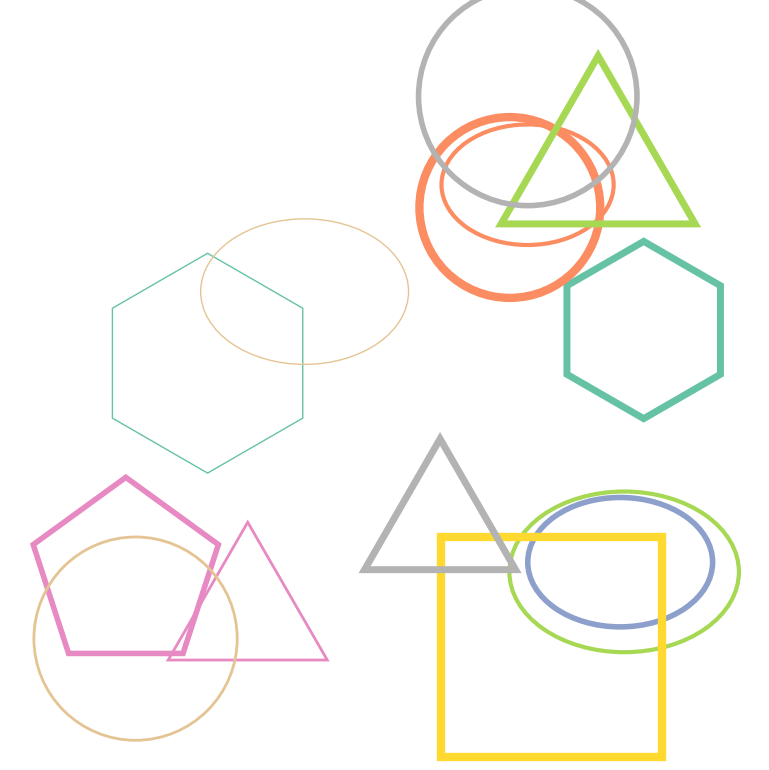[{"shape": "hexagon", "thickness": 0.5, "radius": 0.71, "center": [0.27, 0.528]}, {"shape": "hexagon", "thickness": 2.5, "radius": 0.58, "center": [0.836, 0.571]}, {"shape": "oval", "thickness": 1.5, "radius": 0.56, "center": [0.685, 0.76]}, {"shape": "circle", "thickness": 3, "radius": 0.59, "center": [0.662, 0.731]}, {"shape": "oval", "thickness": 2, "radius": 0.6, "center": [0.805, 0.27]}, {"shape": "triangle", "thickness": 1, "radius": 0.6, "center": [0.322, 0.202]}, {"shape": "pentagon", "thickness": 2, "radius": 0.63, "center": [0.163, 0.254]}, {"shape": "oval", "thickness": 1.5, "radius": 0.75, "center": [0.811, 0.257]}, {"shape": "triangle", "thickness": 2.5, "radius": 0.73, "center": [0.777, 0.782]}, {"shape": "square", "thickness": 3, "radius": 0.72, "center": [0.716, 0.16]}, {"shape": "oval", "thickness": 0.5, "radius": 0.68, "center": [0.396, 0.621]}, {"shape": "circle", "thickness": 1, "radius": 0.66, "center": [0.176, 0.171]}, {"shape": "circle", "thickness": 2, "radius": 0.71, "center": [0.685, 0.875]}, {"shape": "triangle", "thickness": 2.5, "radius": 0.57, "center": [0.572, 0.317]}]